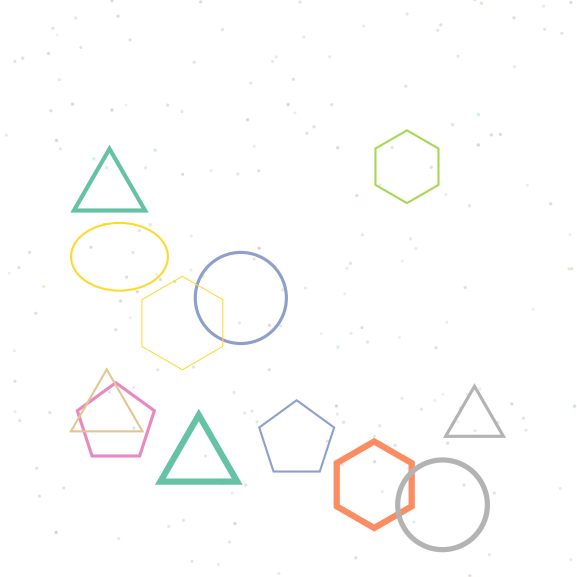[{"shape": "triangle", "thickness": 2, "radius": 0.36, "center": [0.19, 0.67]}, {"shape": "triangle", "thickness": 3, "radius": 0.38, "center": [0.344, 0.204]}, {"shape": "hexagon", "thickness": 3, "radius": 0.37, "center": [0.648, 0.16]}, {"shape": "circle", "thickness": 1.5, "radius": 0.39, "center": [0.417, 0.483]}, {"shape": "pentagon", "thickness": 1, "radius": 0.34, "center": [0.514, 0.238]}, {"shape": "pentagon", "thickness": 1.5, "radius": 0.35, "center": [0.201, 0.266]}, {"shape": "hexagon", "thickness": 1, "radius": 0.31, "center": [0.705, 0.71]}, {"shape": "hexagon", "thickness": 0.5, "radius": 0.4, "center": [0.316, 0.44]}, {"shape": "oval", "thickness": 1, "radius": 0.42, "center": [0.207, 0.555]}, {"shape": "triangle", "thickness": 1, "radius": 0.36, "center": [0.185, 0.288]}, {"shape": "circle", "thickness": 2.5, "radius": 0.39, "center": [0.766, 0.125]}, {"shape": "triangle", "thickness": 1.5, "radius": 0.29, "center": [0.822, 0.273]}]